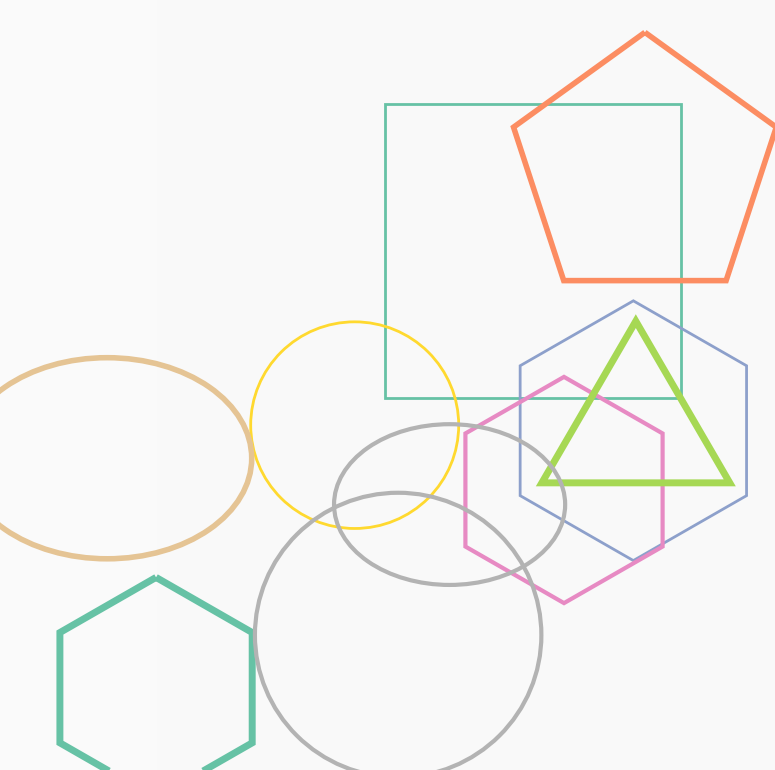[{"shape": "square", "thickness": 1, "radius": 0.95, "center": [0.688, 0.674]}, {"shape": "hexagon", "thickness": 2.5, "radius": 0.72, "center": [0.201, 0.107]}, {"shape": "pentagon", "thickness": 2, "radius": 0.89, "center": [0.832, 0.78]}, {"shape": "hexagon", "thickness": 1, "radius": 0.84, "center": [0.817, 0.441]}, {"shape": "hexagon", "thickness": 1.5, "radius": 0.73, "center": [0.728, 0.364]}, {"shape": "triangle", "thickness": 2.5, "radius": 0.7, "center": [0.82, 0.443]}, {"shape": "circle", "thickness": 1, "radius": 0.67, "center": [0.458, 0.448]}, {"shape": "oval", "thickness": 2, "radius": 0.93, "center": [0.138, 0.405]}, {"shape": "oval", "thickness": 1.5, "radius": 0.75, "center": [0.58, 0.345]}, {"shape": "circle", "thickness": 1.5, "radius": 0.92, "center": [0.514, 0.175]}]